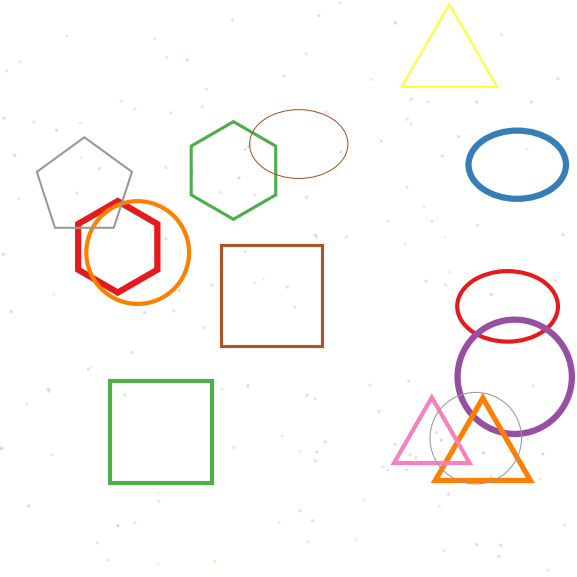[{"shape": "hexagon", "thickness": 3, "radius": 0.4, "center": [0.204, 0.572]}, {"shape": "oval", "thickness": 2, "radius": 0.44, "center": [0.879, 0.469]}, {"shape": "oval", "thickness": 3, "radius": 0.42, "center": [0.896, 0.714]}, {"shape": "square", "thickness": 2, "radius": 0.44, "center": [0.279, 0.251]}, {"shape": "hexagon", "thickness": 1.5, "radius": 0.42, "center": [0.404, 0.704]}, {"shape": "circle", "thickness": 3, "radius": 0.49, "center": [0.891, 0.347]}, {"shape": "triangle", "thickness": 2.5, "radius": 0.48, "center": [0.836, 0.215]}, {"shape": "circle", "thickness": 2, "radius": 0.44, "center": [0.238, 0.562]}, {"shape": "triangle", "thickness": 1, "radius": 0.48, "center": [0.778, 0.897]}, {"shape": "oval", "thickness": 0.5, "radius": 0.43, "center": [0.517, 0.75]}, {"shape": "square", "thickness": 1.5, "radius": 0.44, "center": [0.47, 0.487]}, {"shape": "triangle", "thickness": 2, "radius": 0.38, "center": [0.748, 0.235]}, {"shape": "circle", "thickness": 0.5, "radius": 0.4, "center": [0.824, 0.24]}, {"shape": "pentagon", "thickness": 1, "radius": 0.43, "center": [0.146, 0.675]}]